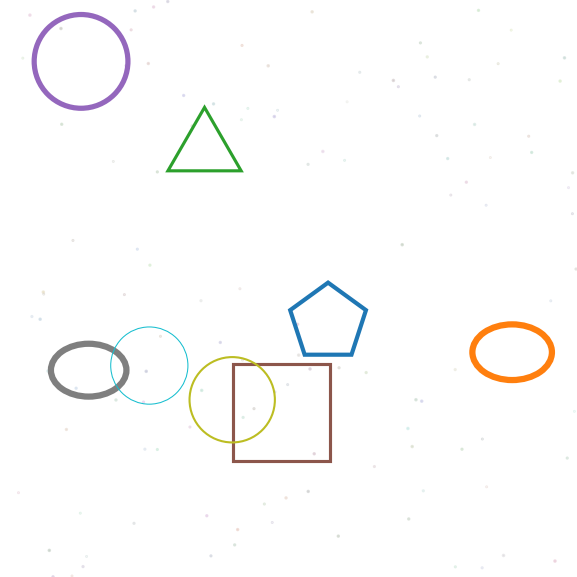[{"shape": "pentagon", "thickness": 2, "radius": 0.34, "center": [0.568, 0.441]}, {"shape": "oval", "thickness": 3, "radius": 0.34, "center": [0.887, 0.389]}, {"shape": "triangle", "thickness": 1.5, "radius": 0.37, "center": [0.354, 0.74]}, {"shape": "circle", "thickness": 2.5, "radius": 0.41, "center": [0.14, 0.893]}, {"shape": "square", "thickness": 1.5, "radius": 0.42, "center": [0.487, 0.285]}, {"shape": "oval", "thickness": 3, "radius": 0.33, "center": [0.154, 0.358]}, {"shape": "circle", "thickness": 1, "radius": 0.37, "center": [0.402, 0.307]}, {"shape": "circle", "thickness": 0.5, "radius": 0.33, "center": [0.259, 0.366]}]